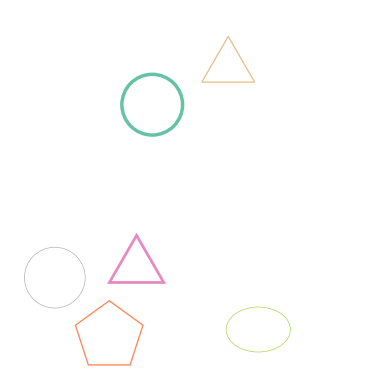[{"shape": "circle", "thickness": 2.5, "radius": 0.39, "center": [0.395, 0.728]}, {"shape": "pentagon", "thickness": 1, "radius": 0.46, "center": [0.284, 0.127]}, {"shape": "triangle", "thickness": 2, "radius": 0.41, "center": [0.355, 0.307]}, {"shape": "oval", "thickness": 0.5, "radius": 0.42, "center": [0.671, 0.144]}, {"shape": "triangle", "thickness": 1, "radius": 0.4, "center": [0.593, 0.826]}, {"shape": "circle", "thickness": 0.5, "radius": 0.39, "center": [0.142, 0.279]}]